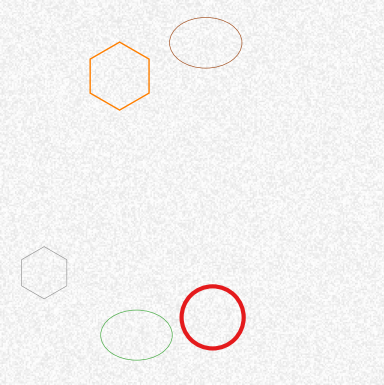[{"shape": "circle", "thickness": 3, "radius": 0.4, "center": [0.552, 0.176]}, {"shape": "oval", "thickness": 0.5, "radius": 0.46, "center": [0.354, 0.13]}, {"shape": "hexagon", "thickness": 1, "radius": 0.44, "center": [0.311, 0.802]}, {"shape": "oval", "thickness": 0.5, "radius": 0.47, "center": [0.534, 0.889]}, {"shape": "hexagon", "thickness": 0.5, "radius": 0.34, "center": [0.115, 0.292]}]